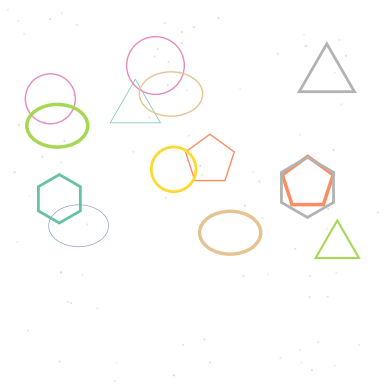[{"shape": "hexagon", "thickness": 2, "radius": 0.31, "center": [0.154, 0.484]}, {"shape": "triangle", "thickness": 0.5, "radius": 0.38, "center": [0.351, 0.719]}, {"shape": "pentagon", "thickness": 2.5, "radius": 0.35, "center": [0.799, 0.525]}, {"shape": "pentagon", "thickness": 1, "radius": 0.33, "center": [0.545, 0.585]}, {"shape": "oval", "thickness": 0.5, "radius": 0.39, "center": [0.204, 0.414]}, {"shape": "circle", "thickness": 1, "radius": 0.37, "center": [0.404, 0.83]}, {"shape": "circle", "thickness": 1, "radius": 0.32, "center": [0.131, 0.743]}, {"shape": "triangle", "thickness": 1.5, "radius": 0.32, "center": [0.876, 0.362]}, {"shape": "oval", "thickness": 2.5, "radius": 0.4, "center": [0.149, 0.673]}, {"shape": "circle", "thickness": 2, "radius": 0.29, "center": [0.451, 0.56]}, {"shape": "oval", "thickness": 1, "radius": 0.41, "center": [0.444, 0.756]}, {"shape": "oval", "thickness": 2.5, "radius": 0.4, "center": [0.598, 0.396]}, {"shape": "hexagon", "thickness": 2, "radius": 0.39, "center": [0.799, 0.513]}, {"shape": "triangle", "thickness": 2, "radius": 0.41, "center": [0.849, 0.803]}]